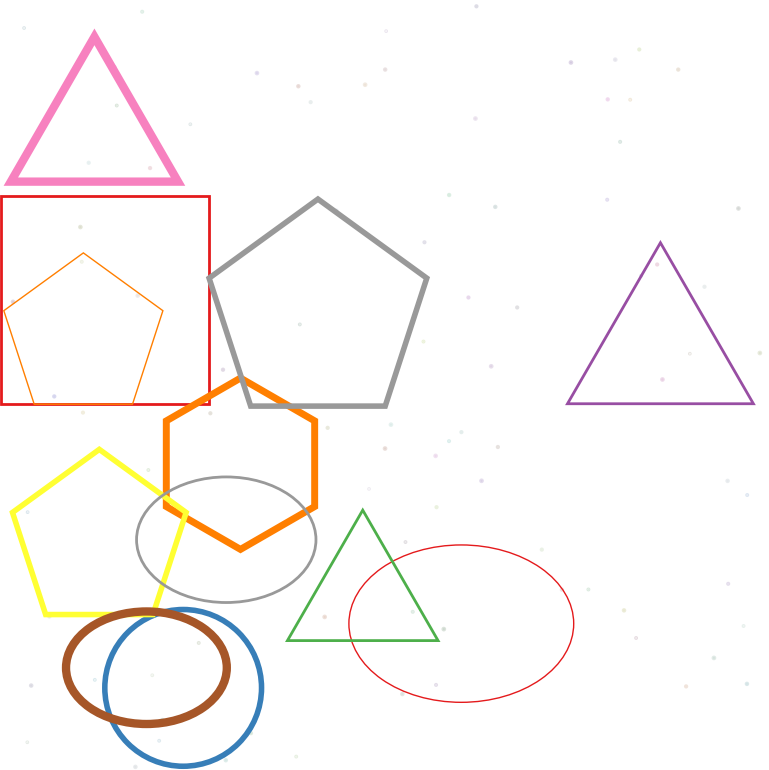[{"shape": "square", "thickness": 1, "radius": 0.67, "center": [0.136, 0.61]}, {"shape": "oval", "thickness": 0.5, "radius": 0.73, "center": [0.599, 0.19]}, {"shape": "circle", "thickness": 2, "radius": 0.51, "center": [0.238, 0.107]}, {"shape": "triangle", "thickness": 1, "radius": 0.56, "center": [0.471, 0.225]}, {"shape": "triangle", "thickness": 1, "radius": 0.7, "center": [0.858, 0.545]}, {"shape": "hexagon", "thickness": 2.5, "radius": 0.56, "center": [0.312, 0.398]}, {"shape": "pentagon", "thickness": 0.5, "radius": 0.54, "center": [0.108, 0.563]}, {"shape": "pentagon", "thickness": 2, "radius": 0.59, "center": [0.129, 0.298]}, {"shape": "oval", "thickness": 3, "radius": 0.52, "center": [0.19, 0.133]}, {"shape": "triangle", "thickness": 3, "radius": 0.63, "center": [0.123, 0.827]}, {"shape": "pentagon", "thickness": 2, "radius": 0.74, "center": [0.413, 0.593]}, {"shape": "oval", "thickness": 1, "radius": 0.58, "center": [0.294, 0.299]}]